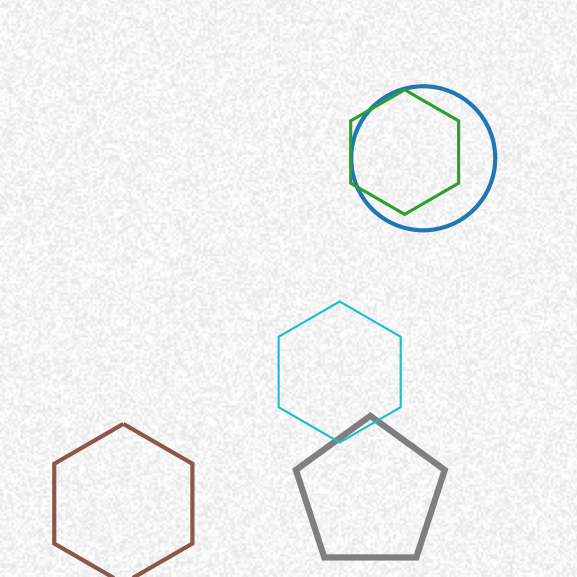[{"shape": "circle", "thickness": 2, "radius": 0.62, "center": [0.733, 0.725]}, {"shape": "hexagon", "thickness": 1.5, "radius": 0.54, "center": [0.701, 0.736]}, {"shape": "hexagon", "thickness": 2, "radius": 0.69, "center": [0.214, 0.127]}, {"shape": "pentagon", "thickness": 3, "radius": 0.68, "center": [0.641, 0.143]}, {"shape": "hexagon", "thickness": 1, "radius": 0.61, "center": [0.588, 0.355]}]